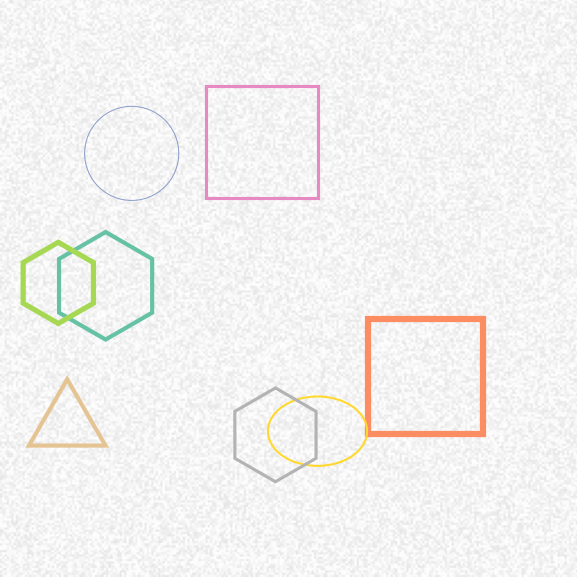[{"shape": "hexagon", "thickness": 2, "radius": 0.47, "center": [0.183, 0.504]}, {"shape": "square", "thickness": 3, "radius": 0.5, "center": [0.736, 0.348]}, {"shape": "circle", "thickness": 0.5, "radius": 0.41, "center": [0.228, 0.734]}, {"shape": "square", "thickness": 1.5, "radius": 0.48, "center": [0.453, 0.753]}, {"shape": "hexagon", "thickness": 2.5, "radius": 0.35, "center": [0.101, 0.509]}, {"shape": "oval", "thickness": 1, "radius": 0.43, "center": [0.55, 0.253]}, {"shape": "triangle", "thickness": 2, "radius": 0.38, "center": [0.116, 0.266]}, {"shape": "hexagon", "thickness": 1.5, "radius": 0.41, "center": [0.477, 0.246]}]